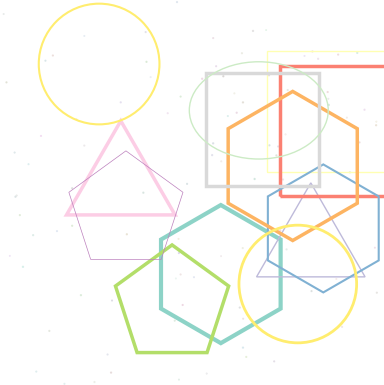[{"shape": "hexagon", "thickness": 3, "radius": 0.9, "center": [0.574, 0.288]}, {"shape": "square", "thickness": 1, "radius": 0.79, "center": [0.85, 0.71]}, {"shape": "triangle", "thickness": 1, "radius": 0.81, "center": [0.807, 0.362]}, {"shape": "square", "thickness": 2.5, "radius": 0.84, "center": [0.896, 0.66]}, {"shape": "hexagon", "thickness": 1.5, "radius": 0.83, "center": [0.84, 0.407]}, {"shape": "hexagon", "thickness": 2.5, "radius": 0.97, "center": [0.76, 0.569]}, {"shape": "pentagon", "thickness": 2.5, "radius": 0.77, "center": [0.447, 0.209]}, {"shape": "triangle", "thickness": 2.5, "radius": 0.81, "center": [0.314, 0.523]}, {"shape": "square", "thickness": 2.5, "radius": 0.73, "center": [0.682, 0.664]}, {"shape": "pentagon", "thickness": 0.5, "radius": 0.78, "center": [0.327, 0.452]}, {"shape": "oval", "thickness": 1, "radius": 0.9, "center": [0.672, 0.713]}, {"shape": "circle", "thickness": 2, "radius": 0.76, "center": [0.774, 0.262]}, {"shape": "circle", "thickness": 1.5, "radius": 0.78, "center": [0.257, 0.834]}]